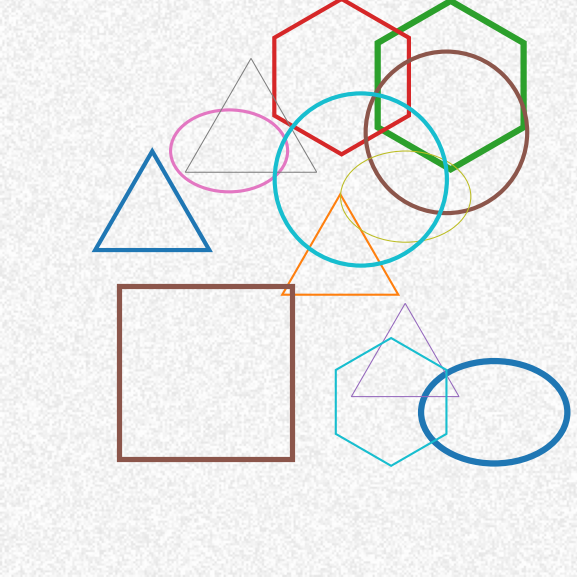[{"shape": "oval", "thickness": 3, "radius": 0.63, "center": [0.856, 0.285]}, {"shape": "triangle", "thickness": 2, "radius": 0.57, "center": [0.264, 0.623]}, {"shape": "triangle", "thickness": 1, "radius": 0.58, "center": [0.589, 0.547]}, {"shape": "hexagon", "thickness": 3, "radius": 0.73, "center": [0.78, 0.852]}, {"shape": "hexagon", "thickness": 2, "radius": 0.67, "center": [0.592, 0.866]}, {"shape": "triangle", "thickness": 0.5, "radius": 0.54, "center": [0.702, 0.366]}, {"shape": "circle", "thickness": 2, "radius": 0.7, "center": [0.773, 0.77]}, {"shape": "square", "thickness": 2.5, "radius": 0.75, "center": [0.356, 0.354]}, {"shape": "oval", "thickness": 1.5, "radius": 0.51, "center": [0.397, 0.738]}, {"shape": "triangle", "thickness": 0.5, "radius": 0.66, "center": [0.435, 0.767]}, {"shape": "oval", "thickness": 0.5, "radius": 0.56, "center": [0.702, 0.659]}, {"shape": "circle", "thickness": 2, "radius": 0.75, "center": [0.625, 0.688]}, {"shape": "hexagon", "thickness": 1, "radius": 0.55, "center": [0.677, 0.303]}]